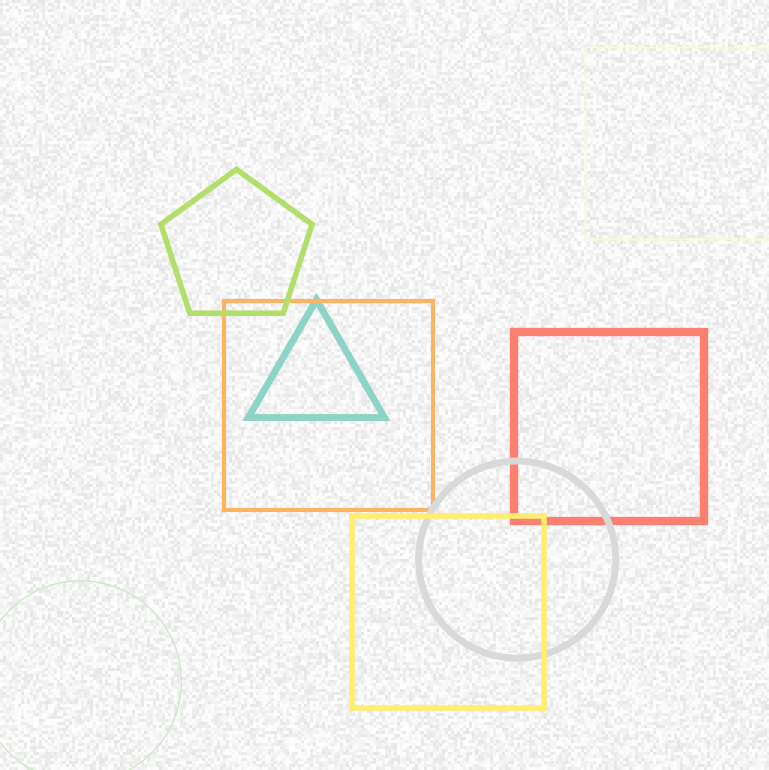[{"shape": "triangle", "thickness": 2.5, "radius": 0.51, "center": [0.411, 0.509]}, {"shape": "square", "thickness": 0.5, "radius": 0.62, "center": [0.884, 0.814]}, {"shape": "square", "thickness": 3, "radius": 0.61, "center": [0.791, 0.446]}, {"shape": "square", "thickness": 1.5, "radius": 0.68, "center": [0.426, 0.473]}, {"shape": "pentagon", "thickness": 2, "radius": 0.52, "center": [0.307, 0.677]}, {"shape": "circle", "thickness": 2.5, "radius": 0.64, "center": [0.672, 0.273]}, {"shape": "circle", "thickness": 0.5, "radius": 0.65, "center": [0.105, 0.115]}, {"shape": "square", "thickness": 2, "radius": 0.62, "center": [0.582, 0.205]}]